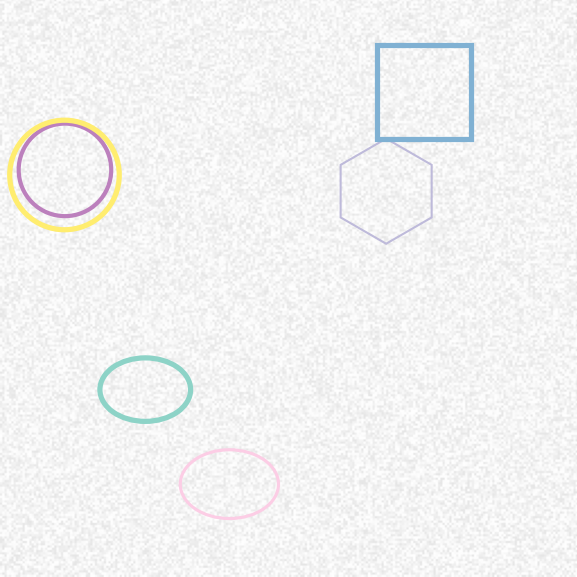[{"shape": "oval", "thickness": 2.5, "radius": 0.39, "center": [0.252, 0.324]}, {"shape": "hexagon", "thickness": 1, "radius": 0.46, "center": [0.669, 0.668]}, {"shape": "square", "thickness": 2.5, "radius": 0.41, "center": [0.734, 0.84]}, {"shape": "oval", "thickness": 1.5, "radius": 0.43, "center": [0.397, 0.161]}, {"shape": "circle", "thickness": 2, "radius": 0.4, "center": [0.112, 0.705]}, {"shape": "circle", "thickness": 2.5, "radius": 0.47, "center": [0.112, 0.696]}]